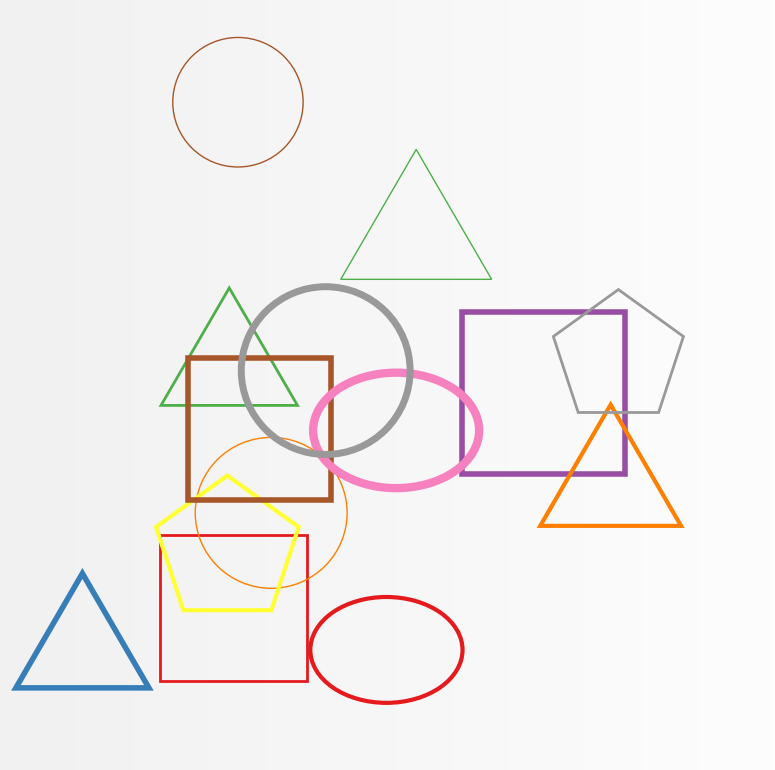[{"shape": "square", "thickness": 1, "radius": 0.47, "center": [0.301, 0.211]}, {"shape": "oval", "thickness": 1.5, "radius": 0.49, "center": [0.499, 0.156]}, {"shape": "triangle", "thickness": 2, "radius": 0.5, "center": [0.106, 0.156]}, {"shape": "triangle", "thickness": 1, "radius": 0.51, "center": [0.296, 0.524]}, {"shape": "triangle", "thickness": 0.5, "radius": 0.56, "center": [0.537, 0.693]}, {"shape": "square", "thickness": 2, "radius": 0.52, "center": [0.701, 0.489]}, {"shape": "triangle", "thickness": 1.5, "radius": 0.52, "center": [0.788, 0.37]}, {"shape": "circle", "thickness": 0.5, "radius": 0.49, "center": [0.35, 0.334]}, {"shape": "pentagon", "thickness": 1.5, "radius": 0.48, "center": [0.293, 0.286]}, {"shape": "circle", "thickness": 0.5, "radius": 0.42, "center": [0.307, 0.867]}, {"shape": "square", "thickness": 2, "radius": 0.46, "center": [0.335, 0.442]}, {"shape": "oval", "thickness": 3, "radius": 0.54, "center": [0.511, 0.441]}, {"shape": "pentagon", "thickness": 1, "radius": 0.44, "center": [0.798, 0.536]}, {"shape": "circle", "thickness": 2.5, "radius": 0.54, "center": [0.42, 0.519]}]